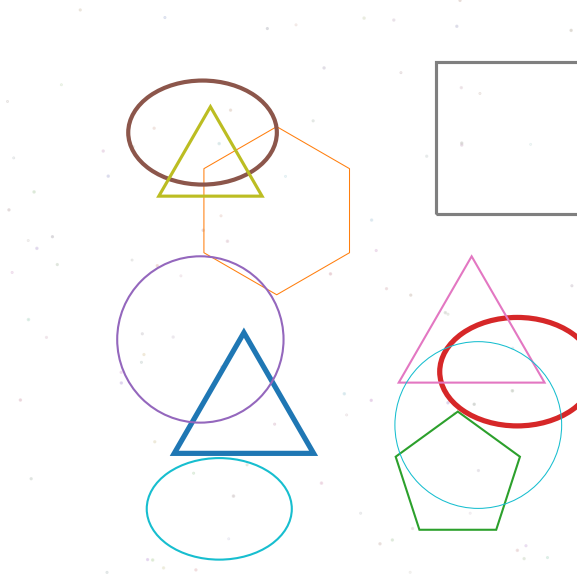[{"shape": "triangle", "thickness": 2.5, "radius": 0.7, "center": [0.422, 0.284]}, {"shape": "hexagon", "thickness": 0.5, "radius": 0.73, "center": [0.479, 0.634]}, {"shape": "pentagon", "thickness": 1, "radius": 0.57, "center": [0.793, 0.173]}, {"shape": "oval", "thickness": 2.5, "radius": 0.67, "center": [0.896, 0.356]}, {"shape": "circle", "thickness": 1, "radius": 0.72, "center": [0.347, 0.411]}, {"shape": "oval", "thickness": 2, "radius": 0.64, "center": [0.351, 0.77]}, {"shape": "triangle", "thickness": 1, "radius": 0.73, "center": [0.817, 0.409]}, {"shape": "square", "thickness": 1.5, "radius": 0.66, "center": [0.886, 0.76]}, {"shape": "triangle", "thickness": 1.5, "radius": 0.52, "center": [0.364, 0.711]}, {"shape": "oval", "thickness": 1, "radius": 0.63, "center": [0.38, 0.118]}, {"shape": "circle", "thickness": 0.5, "radius": 0.72, "center": [0.828, 0.263]}]